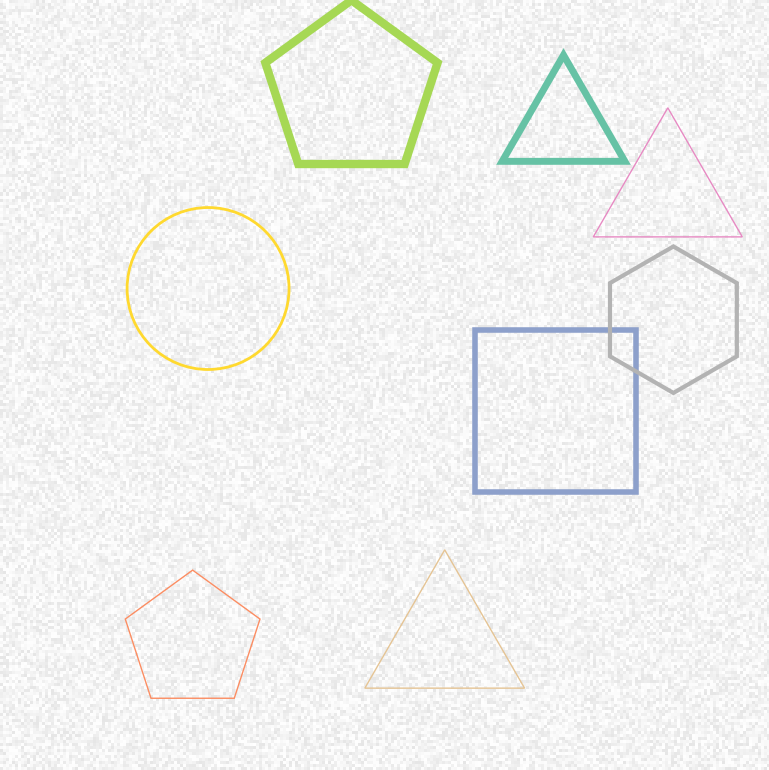[{"shape": "triangle", "thickness": 2.5, "radius": 0.46, "center": [0.732, 0.836]}, {"shape": "pentagon", "thickness": 0.5, "radius": 0.46, "center": [0.25, 0.168]}, {"shape": "square", "thickness": 2, "radius": 0.53, "center": [0.721, 0.466]}, {"shape": "triangle", "thickness": 0.5, "radius": 0.56, "center": [0.867, 0.748]}, {"shape": "pentagon", "thickness": 3, "radius": 0.59, "center": [0.456, 0.882]}, {"shape": "circle", "thickness": 1, "radius": 0.53, "center": [0.27, 0.625]}, {"shape": "triangle", "thickness": 0.5, "radius": 0.6, "center": [0.578, 0.166]}, {"shape": "hexagon", "thickness": 1.5, "radius": 0.48, "center": [0.875, 0.585]}]